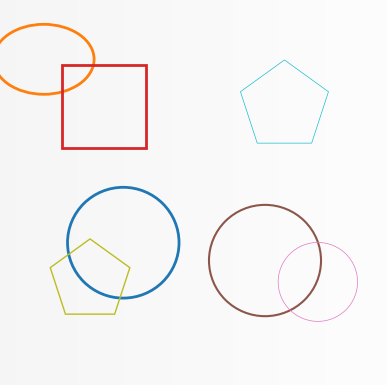[{"shape": "circle", "thickness": 2, "radius": 0.72, "center": [0.318, 0.37]}, {"shape": "oval", "thickness": 2, "radius": 0.65, "center": [0.113, 0.846]}, {"shape": "square", "thickness": 2, "radius": 0.54, "center": [0.268, 0.723]}, {"shape": "circle", "thickness": 1.5, "radius": 0.72, "center": [0.684, 0.323]}, {"shape": "circle", "thickness": 0.5, "radius": 0.51, "center": [0.82, 0.268]}, {"shape": "pentagon", "thickness": 1, "radius": 0.54, "center": [0.232, 0.271]}, {"shape": "pentagon", "thickness": 0.5, "radius": 0.6, "center": [0.734, 0.725]}]